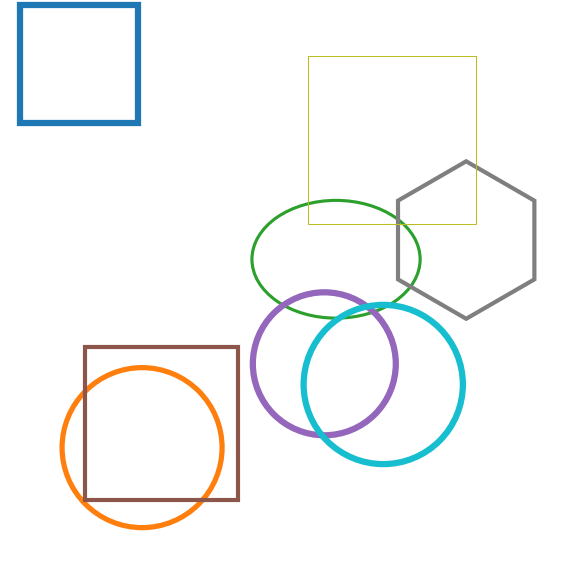[{"shape": "square", "thickness": 3, "radius": 0.51, "center": [0.137, 0.889]}, {"shape": "circle", "thickness": 2.5, "radius": 0.69, "center": [0.246, 0.224]}, {"shape": "oval", "thickness": 1.5, "radius": 0.73, "center": [0.582, 0.55]}, {"shape": "circle", "thickness": 3, "radius": 0.62, "center": [0.562, 0.369]}, {"shape": "square", "thickness": 2, "radius": 0.66, "center": [0.28, 0.265]}, {"shape": "hexagon", "thickness": 2, "radius": 0.68, "center": [0.807, 0.583]}, {"shape": "square", "thickness": 0.5, "radius": 0.73, "center": [0.679, 0.757]}, {"shape": "circle", "thickness": 3, "radius": 0.69, "center": [0.664, 0.333]}]